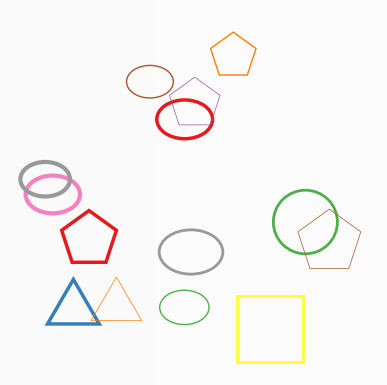[{"shape": "pentagon", "thickness": 2.5, "radius": 0.37, "center": [0.23, 0.379]}, {"shape": "oval", "thickness": 2.5, "radius": 0.36, "center": [0.477, 0.69]}, {"shape": "triangle", "thickness": 2.5, "radius": 0.39, "center": [0.189, 0.197]}, {"shape": "oval", "thickness": 1, "radius": 0.32, "center": [0.476, 0.202]}, {"shape": "circle", "thickness": 2, "radius": 0.41, "center": [0.788, 0.423]}, {"shape": "pentagon", "thickness": 0.5, "radius": 0.34, "center": [0.503, 0.731]}, {"shape": "pentagon", "thickness": 1, "radius": 0.31, "center": [0.602, 0.855]}, {"shape": "triangle", "thickness": 0.5, "radius": 0.38, "center": [0.3, 0.205]}, {"shape": "square", "thickness": 2, "radius": 0.43, "center": [0.697, 0.145]}, {"shape": "pentagon", "thickness": 0.5, "radius": 0.43, "center": [0.85, 0.371]}, {"shape": "oval", "thickness": 1, "radius": 0.3, "center": [0.387, 0.788]}, {"shape": "oval", "thickness": 3, "radius": 0.35, "center": [0.136, 0.495]}, {"shape": "oval", "thickness": 2, "radius": 0.41, "center": [0.493, 0.345]}, {"shape": "oval", "thickness": 3, "radius": 0.32, "center": [0.117, 0.534]}]